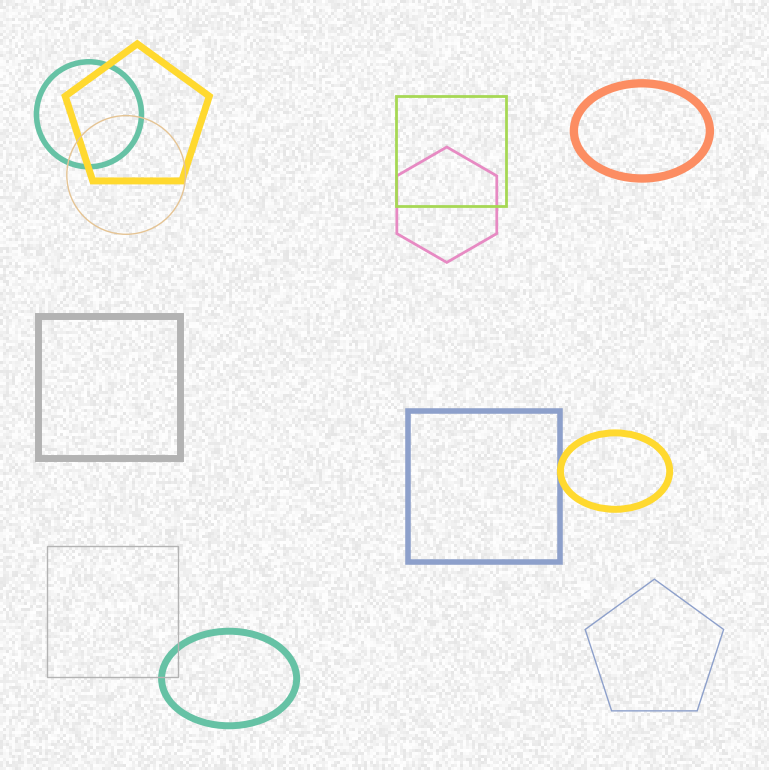[{"shape": "circle", "thickness": 2, "radius": 0.34, "center": [0.116, 0.852]}, {"shape": "oval", "thickness": 2.5, "radius": 0.44, "center": [0.298, 0.119]}, {"shape": "oval", "thickness": 3, "radius": 0.44, "center": [0.834, 0.83]}, {"shape": "pentagon", "thickness": 0.5, "radius": 0.47, "center": [0.85, 0.153]}, {"shape": "square", "thickness": 2, "radius": 0.49, "center": [0.628, 0.368]}, {"shape": "hexagon", "thickness": 1, "radius": 0.37, "center": [0.58, 0.734]}, {"shape": "square", "thickness": 1, "radius": 0.36, "center": [0.586, 0.804]}, {"shape": "oval", "thickness": 2.5, "radius": 0.35, "center": [0.799, 0.388]}, {"shape": "pentagon", "thickness": 2.5, "radius": 0.49, "center": [0.178, 0.845]}, {"shape": "circle", "thickness": 0.5, "radius": 0.39, "center": [0.164, 0.773]}, {"shape": "square", "thickness": 0.5, "radius": 0.43, "center": [0.146, 0.205]}, {"shape": "square", "thickness": 2.5, "radius": 0.46, "center": [0.142, 0.498]}]